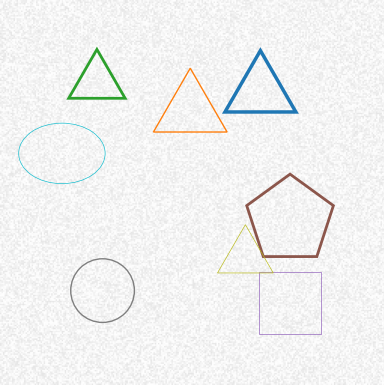[{"shape": "triangle", "thickness": 2.5, "radius": 0.53, "center": [0.676, 0.762]}, {"shape": "triangle", "thickness": 1, "radius": 0.55, "center": [0.494, 0.712]}, {"shape": "triangle", "thickness": 2, "radius": 0.42, "center": [0.252, 0.787]}, {"shape": "square", "thickness": 0.5, "radius": 0.4, "center": [0.752, 0.213]}, {"shape": "pentagon", "thickness": 2, "radius": 0.59, "center": [0.753, 0.429]}, {"shape": "circle", "thickness": 1, "radius": 0.41, "center": [0.266, 0.245]}, {"shape": "triangle", "thickness": 0.5, "radius": 0.42, "center": [0.637, 0.333]}, {"shape": "oval", "thickness": 0.5, "radius": 0.56, "center": [0.161, 0.602]}]